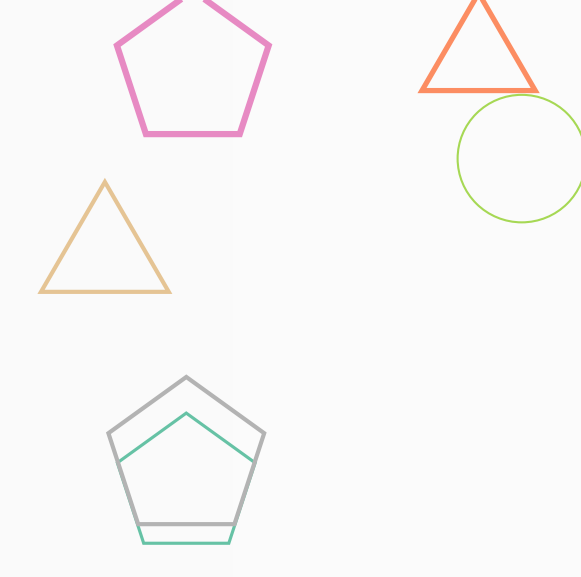[{"shape": "pentagon", "thickness": 1.5, "radius": 0.62, "center": [0.32, 0.159]}, {"shape": "triangle", "thickness": 2.5, "radius": 0.56, "center": [0.823, 0.899]}, {"shape": "pentagon", "thickness": 3, "radius": 0.69, "center": [0.332, 0.878]}, {"shape": "circle", "thickness": 1, "radius": 0.55, "center": [0.898, 0.725]}, {"shape": "triangle", "thickness": 2, "radius": 0.63, "center": [0.18, 0.557]}, {"shape": "pentagon", "thickness": 2, "radius": 0.7, "center": [0.321, 0.205]}]